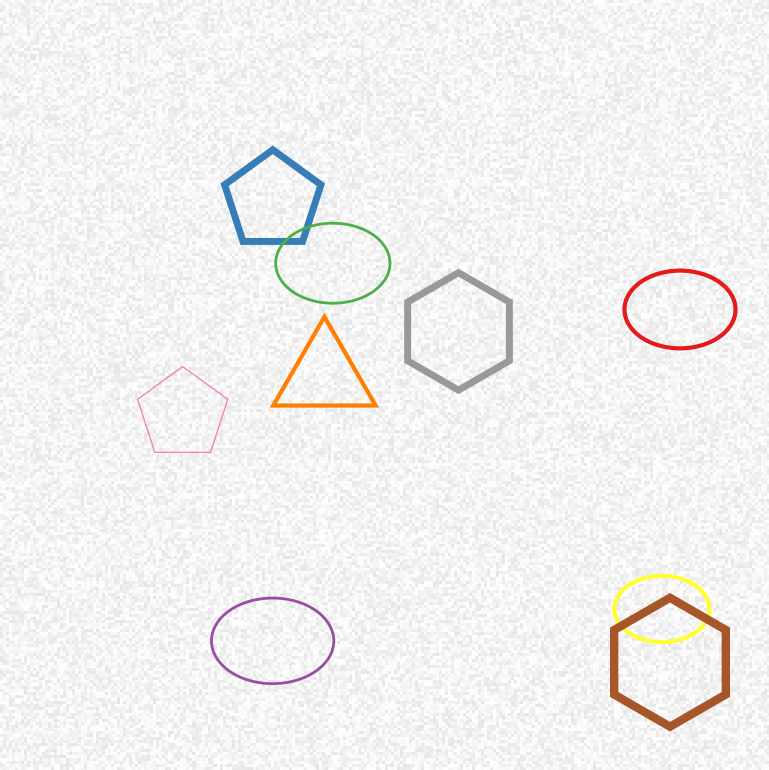[{"shape": "oval", "thickness": 1.5, "radius": 0.36, "center": [0.883, 0.598]}, {"shape": "pentagon", "thickness": 2.5, "radius": 0.33, "center": [0.354, 0.74]}, {"shape": "oval", "thickness": 1, "radius": 0.37, "center": [0.432, 0.658]}, {"shape": "oval", "thickness": 1, "radius": 0.4, "center": [0.354, 0.168]}, {"shape": "triangle", "thickness": 1.5, "radius": 0.38, "center": [0.421, 0.512]}, {"shape": "oval", "thickness": 1.5, "radius": 0.31, "center": [0.86, 0.209]}, {"shape": "hexagon", "thickness": 3, "radius": 0.42, "center": [0.87, 0.14]}, {"shape": "pentagon", "thickness": 0.5, "radius": 0.31, "center": [0.237, 0.462]}, {"shape": "hexagon", "thickness": 2.5, "radius": 0.38, "center": [0.595, 0.57]}]